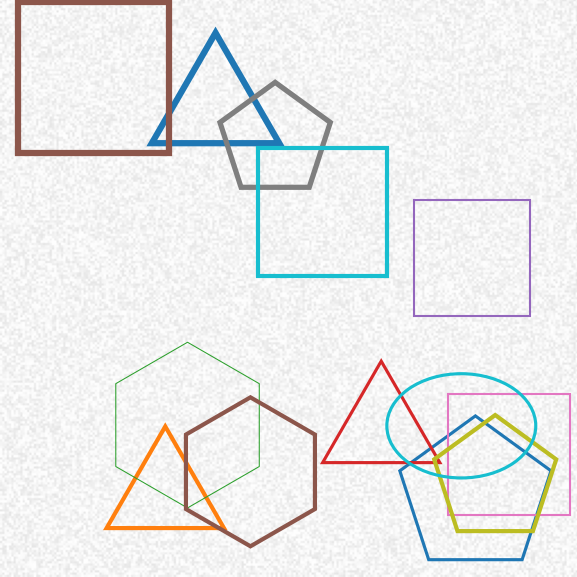[{"shape": "triangle", "thickness": 3, "radius": 0.64, "center": [0.373, 0.815]}, {"shape": "pentagon", "thickness": 1.5, "radius": 0.69, "center": [0.823, 0.141]}, {"shape": "triangle", "thickness": 2, "radius": 0.59, "center": [0.286, 0.143]}, {"shape": "hexagon", "thickness": 0.5, "radius": 0.72, "center": [0.325, 0.263]}, {"shape": "triangle", "thickness": 1.5, "radius": 0.59, "center": [0.66, 0.257]}, {"shape": "square", "thickness": 1, "radius": 0.5, "center": [0.817, 0.553]}, {"shape": "hexagon", "thickness": 2, "radius": 0.64, "center": [0.434, 0.182]}, {"shape": "square", "thickness": 3, "radius": 0.65, "center": [0.162, 0.866]}, {"shape": "square", "thickness": 1, "radius": 0.53, "center": [0.881, 0.212]}, {"shape": "pentagon", "thickness": 2.5, "radius": 0.5, "center": [0.476, 0.756]}, {"shape": "pentagon", "thickness": 2, "radius": 0.56, "center": [0.857, 0.169]}, {"shape": "square", "thickness": 2, "radius": 0.56, "center": [0.558, 0.632]}, {"shape": "oval", "thickness": 1.5, "radius": 0.64, "center": [0.799, 0.262]}]